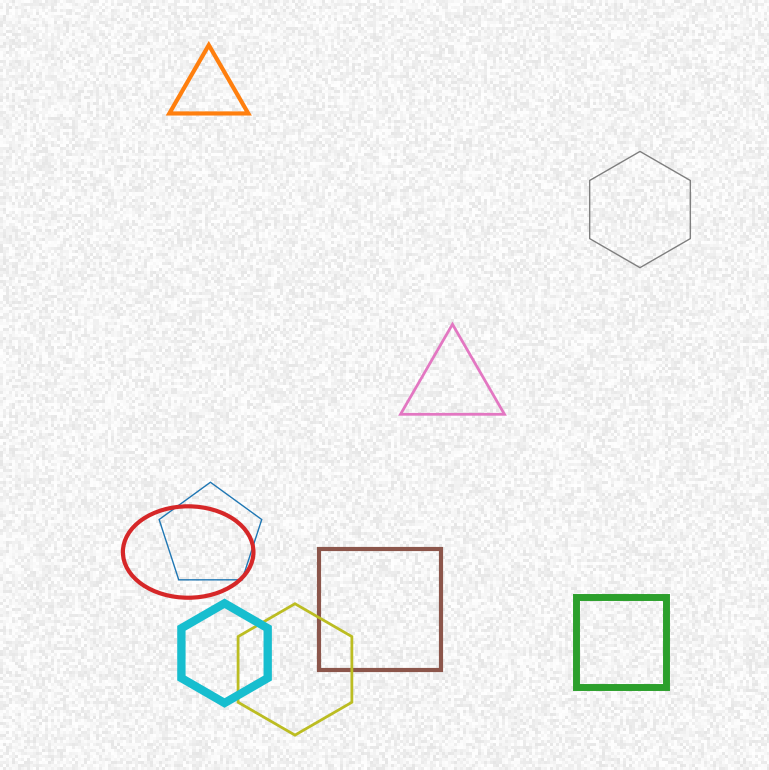[{"shape": "pentagon", "thickness": 0.5, "radius": 0.35, "center": [0.273, 0.304]}, {"shape": "triangle", "thickness": 1.5, "radius": 0.3, "center": [0.271, 0.882]}, {"shape": "square", "thickness": 2.5, "radius": 0.29, "center": [0.806, 0.166]}, {"shape": "oval", "thickness": 1.5, "radius": 0.42, "center": [0.244, 0.283]}, {"shape": "square", "thickness": 1.5, "radius": 0.39, "center": [0.493, 0.208]}, {"shape": "triangle", "thickness": 1, "radius": 0.39, "center": [0.588, 0.501]}, {"shape": "hexagon", "thickness": 0.5, "radius": 0.38, "center": [0.831, 0.728]}, {"shape": "hexagon", "thickness": 1, "radius": 0.43, "center": [0.383, 0.131]}, {"shape": "hexagon", "thickness": 3, "radius": 0.32, "center": [0.292, 0.152]}]